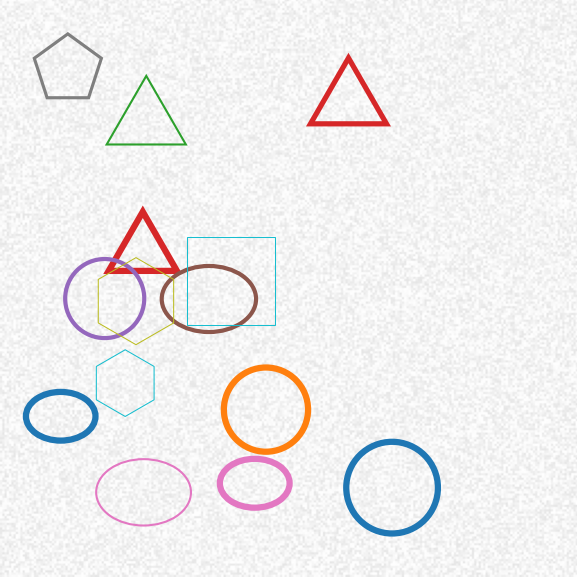[{"shape": "oval", "thickness": 3, "radius": 0.3, "center": [0.105, 0.278]}, {"shape": "circle", "thickness": 3, "radius": 0.4, "center": [0.679, 0.155]}, {"shape": "circle", "thickness": 3, "radius": 0.36, "center": [0.461, 0.29]}, {"shape": "triangle", "thickness": 1, "radius": 0.4, "center": [0.253, 0.789]}, {"shape": "triangle", "thickness": 2.5, "radius": 0.38, "center": [0.603, 0.823]}, {"shape": "triangle", "thickness": 3, "radius": 0.34, "center": [0.247, 0.564]}, {"shape": "circle", "thickness": 2, "radius": 0.34, "center": [0.181, 0.482]}, {"shape": "oval", "thickness": 2, "radius": 0.41, "center": [0.362, 0.481]}, {"shape": "oval", "thickness": 3, "radius": 0.3, "center": [0.441, 0.162]}, {"shape": "oval", "thickness": 1, "radius": 0.41, "center": [0.249, 0.147]}, {"shape": "pentagon", "thickness": 1.5, "radius": 0.31, "center": [0.117, 0.879]}, {"shape": "hexagon", "thickness": 0.5, "radius": 0.38, "center": [0.235, 0.478]}, {"shape": "hexagon", "thickness": 0.5, "radius": 0.29, "center": [0.217, 0.336]}, {"shape": "square", "thickness": 0.5, "radius": 0.38, "center": [0.4, 0.513]}]